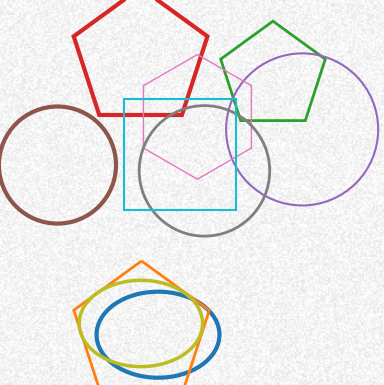[{"shape": "oval", "thickness": 3, "radius": 0.8, "center": [0.41, 0.131]}, {"shape": "pentagon", "thickness": 2, "radius": 0.93, "center": [0.368, 0.137]}, {"shape": "pentagon", "thickness": 2, "radius": 0.71, "center": [0.709, 0.802]}, {"shape": "pentagon", "thickness": 3, "radius": 0.91, "center": [0.365, 0.849]}, {"shape": "circle", "thickness": 1.5, "radius": 0.99, "center": [0.785, 0.664]}, {"shape": "circle", "thickness": 3, "radius": 0.76, "center": [0.149, 0.571]}, {"shape": "hexagon", "thickness": 1, "radius": 0.81, "center": [0.513, 0.696]}, {"shape": "circle", "thickness": 2, "radius": 0.85, "center": [0.531, 0.556]}, {"shape": "oval", "thickness": 2.5, "radius": 0.8, "center": [0.366, 0.16]}, {"shape": "square", "thickness": 1.5, "radius": 0.73, "center": [0.467, 0.599]}]